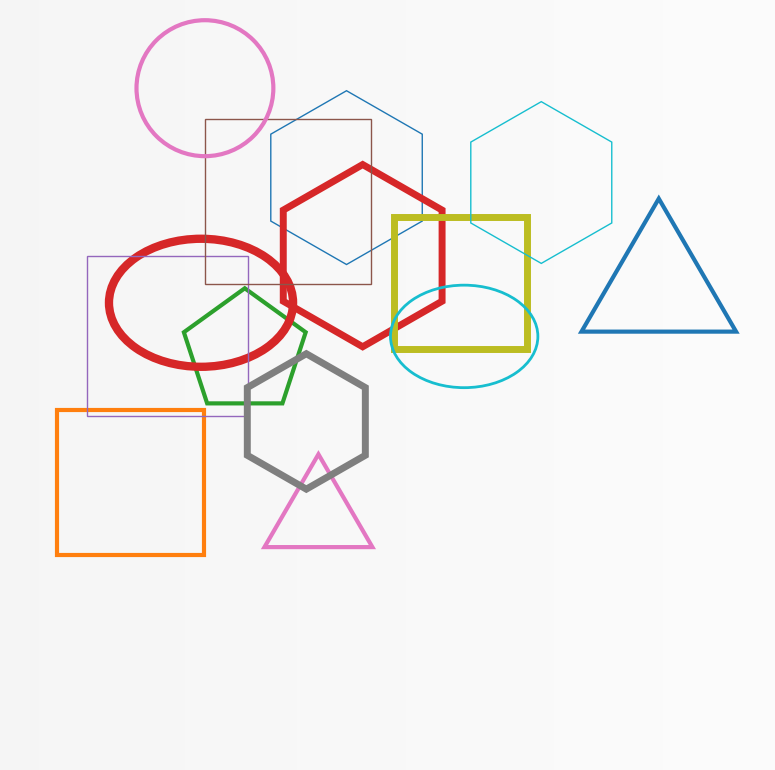[{"shape": "hexagon", "thickness": 0.5, "radius": 0.56, "center": [0.447, 0.769]}, {"shape": "triangle", "thickness": 1.5, "radius": 0.58, "center": [0.85, 0.627]}, {"shape": "square", "thickness": 1.5, "radius": 0.47, "center": [0.168, 0.374]}, {"shape": "pentagon", "thickness": 1.5, "radius": 0.41, "center": [0.316, 0.543]}, {"shape": "oval", "thickness": 3, "radius": 0.59, "center": [0.259, 0.607]}, {"shape": "hexagon", "thickness": 2.5, "radius": 0.59, "center": [0.468, 0.668]}, {"shape": "square", "thickness": 0.5, "radius": 0.52, "center": [0.217, 0.564]}, {"shape": "square", "thickness": 0.5, "radius": 0.54, "center": [0.372, 0.739]}, {"shape": "circle", "thickness": 1.5, "radius": 0.44, "center": [0.264, 0.885]}, {"shape": "triangle", "thickness": 1.5, "radius": 0.4, "center": [0.411, 0.33]}, {"shape": "hexagon", "thickness": 2.5, "radius": 0.44, "center": [0.395, 0.453]}, {"shape": "square", "thickness": 2.5, "radius": 0.43, "center": [0.594, 0.632]}, {"shape": "hexagon", "thickness": 0.5, "radius": 0.53, "center": [0.698, 0.763]}, {"shape": "oval", "thickness": 1, "radius": 0.48, "center": [0.599, 0.563]}]